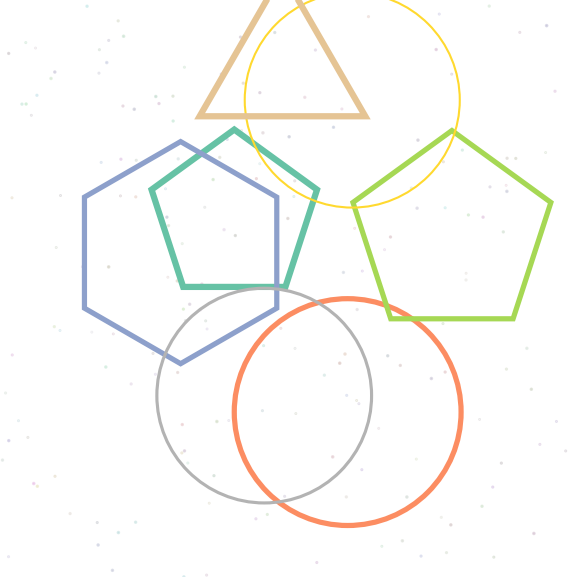[{"shape": "pentagon", "thickness": 3, "radius": 0.75, "center": [0.406, 0.624]}, {"shape": "circle", "thickness": 2.5, "radius": 0.98, "center": [0.602, 0.286]}, {"shape": "hexagon", "thickness": 2.5, "radius": 0.96, "center": [0.313, 0.562]}, {"shape": "pentagon", "thickness": 2.5, "radius": 0.9, "center": [0.783, 0.593]}, {"shape": "circle", "thickness": 1, "radius": 0.93, "center": [0.61, 0.826]}, {"shape": "triangle", "thickness": 3, "radius": 0.83, "center": [0.489, 0.881]}, {"shape": "circle", "thickness": 1.5, "radius": 0.93, "center": [0.458, 0.314]}]